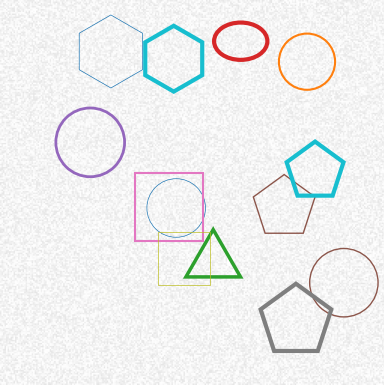[{"shape": "circle", "thickness": 0.5, "radius": 0.38, "center": [0.458, 0.46]}, {"shape": "hexagon", "thickness": 0.5, "radius": 0.47, "center": [0.288, 0.866]}, {"shape": "circle", "thickness": 1.5, "radius": 0.36, "center": [0.797, 0.84]}, {"shape": "triangle", "thickness": 2.5, "radius": 0.41, "center": [0.554, 0.322]}, {"shape": "oval", "thickness": 3, "radius": 0.35, "center": [0.625, 0.893]}, {"shape": "circle", "thickness": 2, "radius": 0.45, "center": [0.234, 0.63]}, {"shape": "pentagon", "thickness": 1, "radius": 0.42, "center": [0.738, 0.462]}, {"shape": "circle", "thickness": 1, "radius": 0.44, "center": [0.893, 0.266]}, {"shape": "square", "thickness": 1.5, "radius": 0.44, "center": [0.439, 0.462]}, {"shape": "pentagon", "thickness": 3, "radius": 0.48, "center": [0.769, 0.166]}, {"shape": "square", "thickness": 0.5, "radius": 0.34, "center": [0.477, 0.329]}, {"shape": "hexagon", "thickness": 3, "radius": 0.43, "center": [0.451, 0.848]}, {"shape": "pentagon", "thickness": 3, "radius": 0.39, "center": [0.818, 0.555]}]